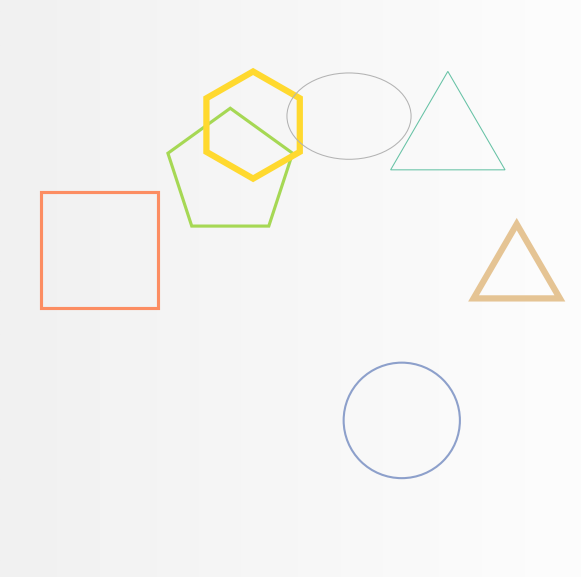[{"shape": "triangle", "thickness": 0.5, "radius": 0.57, "center": [0.77, 0.762]}, {"shape": "square", "thickness": 1.5, "radius": 0.5, "center": [0.171, 0.566]}, {"shape": "circle", "thickness": 1, "radius": 0.5, "center": [0.691, 0.271]}, {"shape": "pentagon", "thickness": 1.5, "radius": 0.56, "center": [0.396, 0.699]}, {"shape": "hexagon", "thickness": 3, "radius": 0.46, "center": [0.435, 0.783]}, {"shape": "triangle", "thickness": 3, "radius": 0.43, "center": [0.889, 0.525]}, {"shape": "oval", "thickness": 0.5, "radius": 0.53, "center": [0.6, 0.798]}]